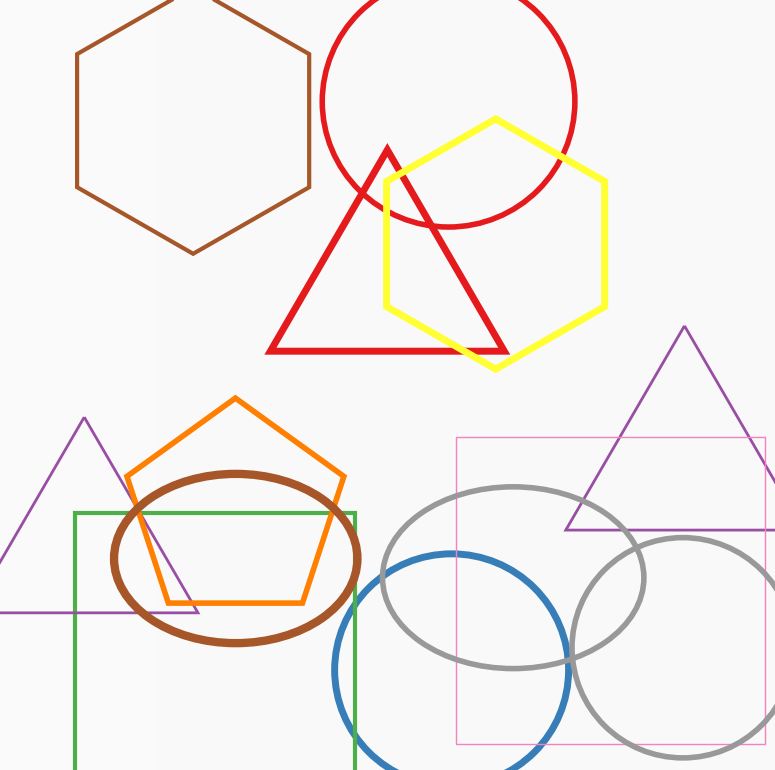[{"shape": "circle", "thickness": 2, "radius": 0.81, "center": [0.579, 0.868]}, {"shape": "triangle", "thickness": 2.5, "radius": 0.87, "center": [0.5, 0.631]}, {"shape": "circle", "thickness": 2.5, "radius": 0.75, "center": [0.583, 0.13]}, {"shape": "square", "thickness": 1.5, "radius": 0.9, "center": [0.277, 0.153]}, {"shape": "triangle", "thickness": 1, "radius": 0.85, "center": [0.109, 0.289]}, {"shape": "triangle", "thickness": 1, "radius": 0.88, "center": [0.883, 0.4]}, {"shape": "pentagon", "thickness": 2, "radius": 0.74, "center": [0.304, 0.336]}, {"shape": "hexagon", "thickness": 2.5, "radius": 0.81, "center": [0.64, 0.683]}, {"shape": "oval", "thickness": 3, "radius": 0.79, "center": [0.304, 0.275]}, {"shape": "hexagon", "thickness": 1.5, "radius": 0.86, "center": [0.249, 0.843]}, {"shape": "square", "thickness": 0.5, "radius": 1.0, "center": [0.788, 0.233]}, {"shape": "oval", "thickness": 2, "radius": 0.84, "center": [0.662, 0.25]}, {"shape": "circle", "thickness": 2, "radius": 0.72, "center": [0.881, 0.159]}]